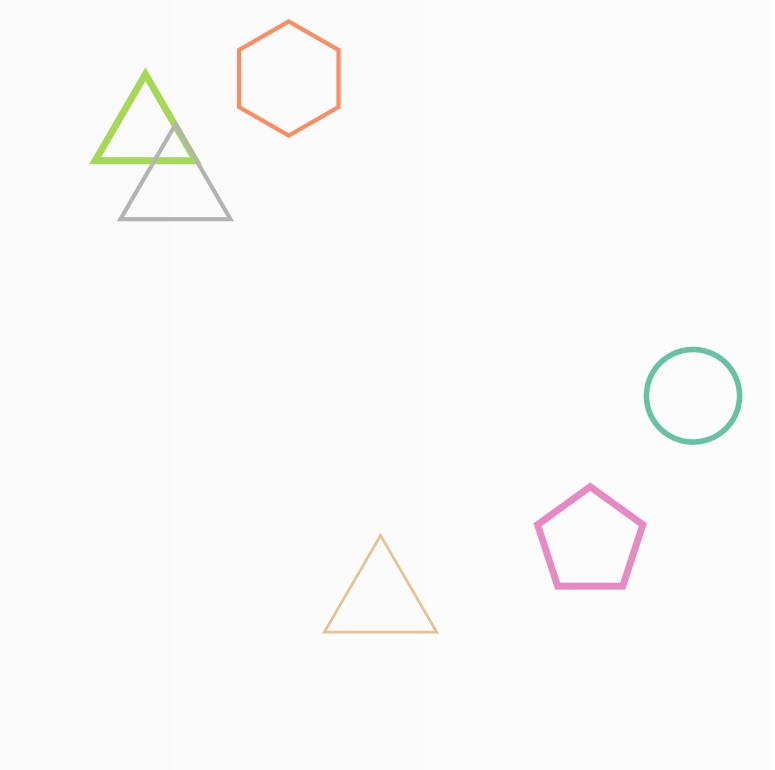[{"shape": "circle", "thickness": 2, "radius": 0.3, "center": [0.894, 0.486]}, {"shape": "hexagon", "thickness": 1.5, "radius": 0.37, "center": [0.373, 0.898]}, {"shape": "pentagon", "thickness": 2.5, "radius": 0.36, "center": [0.762, 0.297]}, {"shape": "triangle", "thickness": 2.5, "radius": 0.37, "center": [0.188, 0.829]}, {"shape": "triangle", "thickness": 1, "radius": 0.42, "center": [0.491, 0.221]}, {"shape": "triangle", "thickness": 1.5, "radius": 0.41, "center": [0.226, 0.756]}]